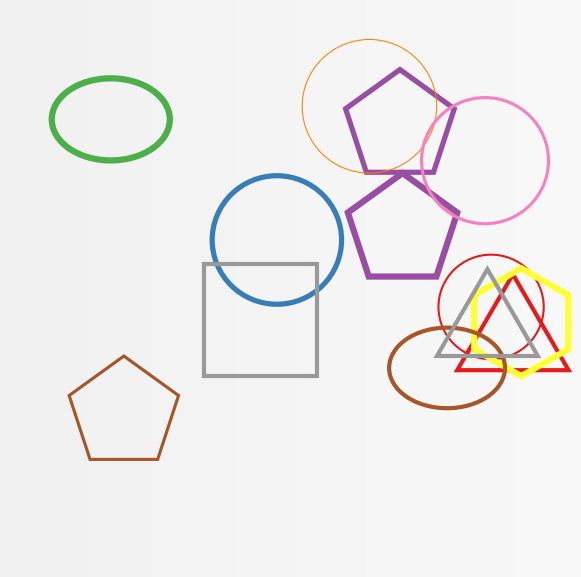[{"shape": "triangle", "thickness": 2, "radius": 0.55, "center": [0.882, 0.413]}, {"shape": "circle", "thickness": 1, "radius": 0.45, "center": [0.845, 0.468]}, {"shape": "circle", "thickness": 2.5, "radius": 0.56, "center": [0.476, 0.584]}, {"shape": "oval", "thickness": 3, "radius": 0.51, "center": [0.191, 0.792]}, {"shape": "pentagon", "thickness": 3, "radius": 0.49, "center": [0.693, 0.6]}, {"shape": "pentagon", "thickness": 2.5, "radius": 0.49, "center": [0.688, 0.78]}, {"shape": "circle", "thickness": 0.5, "radius": 0.58, "center": [0.636, 0.815]}, {"shape": "hexagon", "thickness": 3, "radius": 0.47, "center": [0.897, 0.441]}, {"shape": "pentagon", "thickness": 1.5, "radius": 0.49, "center": [0.213, 0.284]}, {"shape": "oval", "thickness": 2, "radius": 0.5, "center": [0.769, 0.362]}, {"shape": "circle", "thickness": 1.5, "radius": 0.55, "center": [0.834, 0.721]}, {"shape": "square", "thickness": 2, "radius": 0.49, "center": [0.449, 0.445]}, {"shape": "triangle", "thickness": 2, "radius": 0.5, "center": [0.839, 0.433]}]